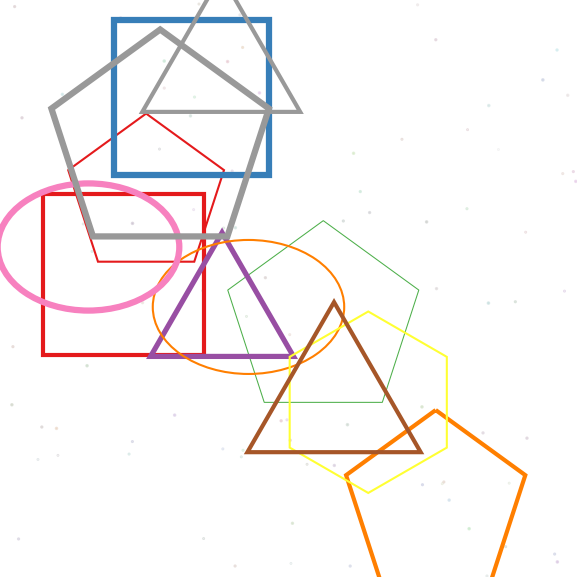[{"shape": "square", "thickness": 2, "radius": 0.7, "center": [0.213, 0.524]}, {"shape": "pentagon", "thickness": 1, "radius": 0.71, "center": [0.253, 0.661]}, {"shape": "square", "thickness": 3, "radius": 0.67, "center": [0.331, 0.83]}, {"shape": "pentagon", "thickness": 0.5, "radius": 0.87, "center": [0.56, 0.443]}, {"shape": "triangle", "thickness": 2.5, "radius": 0.71, "center": [0.384, 0.453]}, {"shape": "oval", "thickness": 1, "radius": 0.83, "center": [0.43, 0.468]}, {"shape": "pentagon", "thickness": 2, "radius": 0.82, "center": [0.754, 0.126]}, {"shape": "hexagon", "thickness": 1, "radius": 0.79, "center": [0.638, 0.303]}, {"shape": "triangle", "thickness": 2, "radius": 0.87, "center": [0.578, 0.303]}, {"shape": "oval", "thickness": 3, "radius": 0.79, "center": [0.153, 0.571]}, {"shape": "pentagon", "thickness": 3, "radius": 0.99, "center": [0.277, 0.75]}, {"shape": "triangle", "thickness": 2, "radius": 0.79, "center": [0.383, 0.884]}]